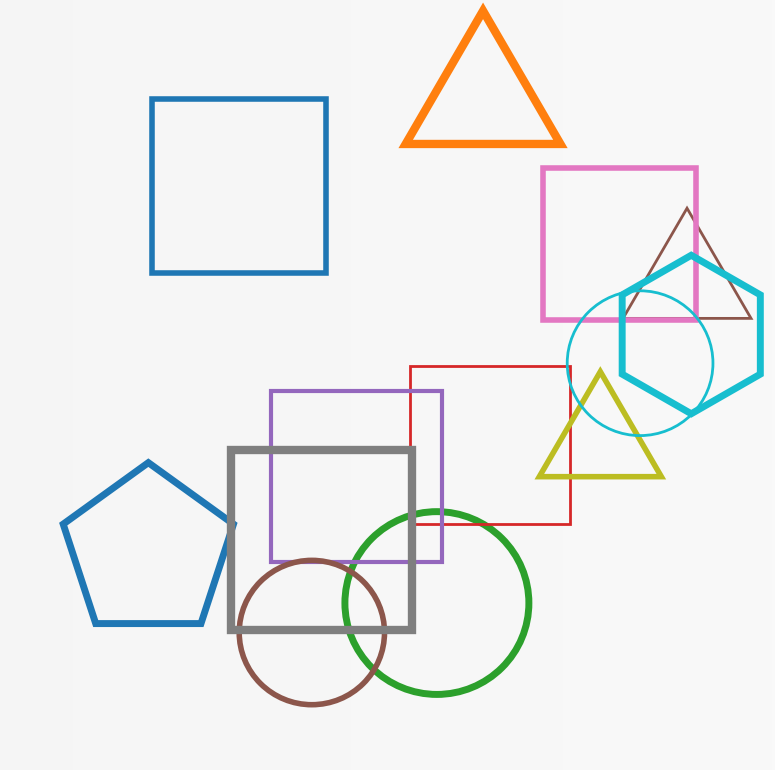[{"shape": "pentagon", "thickness": 2.5, "radius": 0.58, "center": [0.191, 0.284]}, {"shape": "square", "thickness": 2, "radius": 0.56, "center": [0.308, 0.759]}, {"shape": "triangle", "thickness": 3, "radius": 0.58, "center": [0.623, 0.871]}, {"shape": "circle", "thickness": 2.5, "radius": 0.59, "center": [0.564, 0.217]}, {"shape": "square", "thickness": 1, "radius": 0.51, "center": [0.632, 0.422]}, {"shape": "square", "thickness": 1.5, "radius": 0.55, "center": [0.46, 0.381]}, {"shape": "circle", "thickness": 2, "radius": 0.47, "center": [0.402, 0.179]}, {"shape": "triangle", "thickness": 1, "radius": 0.48, "center": [0.886, 0.634]}, {"shape": "square", "thickness": 2, "radius": 0.49, "center": [0.799, 0.683]}, {"shape": "square", "thickness": 3, "radius": 0.59, "center": [0.415, 0.299]}, {"shape": "triangle", "thickness": 2, "radius": 0.45, "center": [0.775, 0.426]}, {"shape": "hexagon", "thickness": 2.5, "radius": 0.51, "center": [0.892, 0.566]}, {"shape": "circle", "thickness": 1, "radius": 0.47, "center": [0.826, 0.528]}]